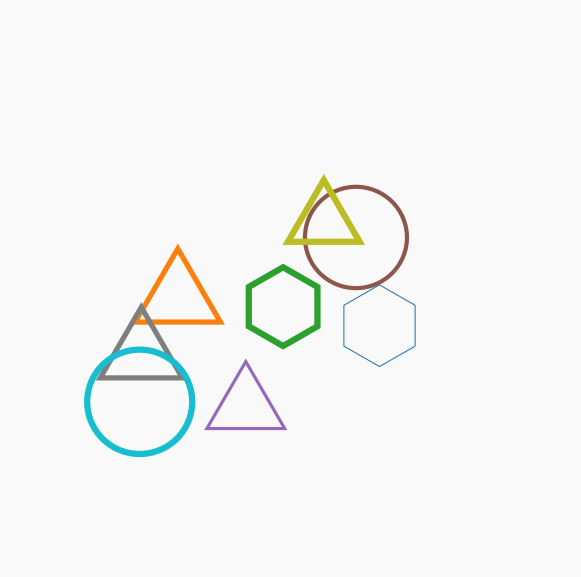[{"shape": "hexagon", "thickness": 0.5, "radius": 0.35, "center": [0.653, 0.435]}, {"shape": "triangle", "thickness": 2.5, "radius": 0.42, "center": [0.306, 0.484]}, {"shape": "hexagon", "thickness": 3, "radius": 0.34, "center": [0.487, 0.468]}, {"shape": "triangle", "thickness": 1.5, "radius": 0.39, "center": [0.423, 0.296]}, {"shape": "circle", "thickness": 2, "radius": 0.44, "center": [0.612, 0.588]}, {"shape": "triangle", "thickness": 2.5, "radius": 0.41, "center": [0.243, 0.386]}, {"shape": "triangle", "thickness": 3, "radius": 0.36, "center": [0.557, 0.616]}, {"shape": "circle", "thickness": 3, "radius": 0.45, "center": [0.24, 0.303]}]